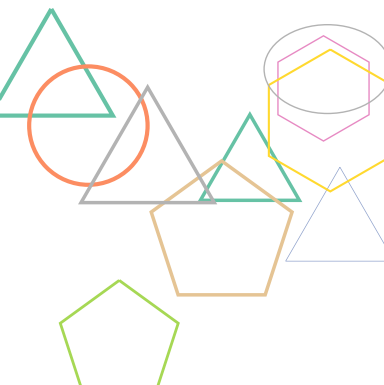[{"shape": "triangle", "thickness": 2.5, "radius": 0.74, "center": [0.649, 0.554]}, {"shape": "triangle", "thickness": 3, "radius": 0.92, "center": [0.133, 0.792]}, {"shape": "circle", "thickness": 3, "radius": 0.77, "center": [0.23, 0.674]}, {"shape": "triangle", "thickness": 0.5, "radius": 0.81, "center": [0.883, 0.403]}, {"shape": "hexagon", "thickness": 1, "radius": 0.68, "center": [0.84, 0.77]}, {"shape": "pentagon", "thickness": 2, "radius": 0.81, "center": [0.31, 0.111]}, {"shape": "hexagon", "thickness": 1.5, "radius": 0.92, "center": [0.858, 0.687]}, {"shape": "pentagon", "thickness": 2.5, "radius": 0.96, "center": [0.576, 0.39]}, {"shape": "oval", "thickness": 1, "radius": 0.82, "center": [0.851, 0.821]}, {"shape": "triangle", "thickness": 2.5, "radius": 1.0, "center": [0.383, 0.574]}]